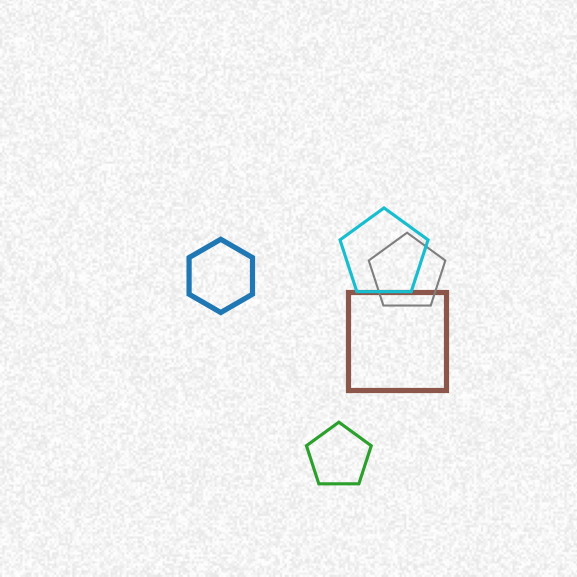[{"shape": "hexagon", "thickness": 2.5, "radius": 0.32, "center": [0.382, 0.521]}, {"shape": "pentagon", "thickness": 1.5, "radius": 0.3, "center": [0.587, 0.209]}, {"shape": "square", "thickness": 2.5, "radius": 0.42, "center": [0.687, 0.408]}, {"shape": "pentagon", "thickness": 1, "radius": 0.35, "center": [0.705, 0.526]}, {"shape": "pentagon", "thickness": 1.5, "radius": 0.4, "center": [0.665, 0.559]}]